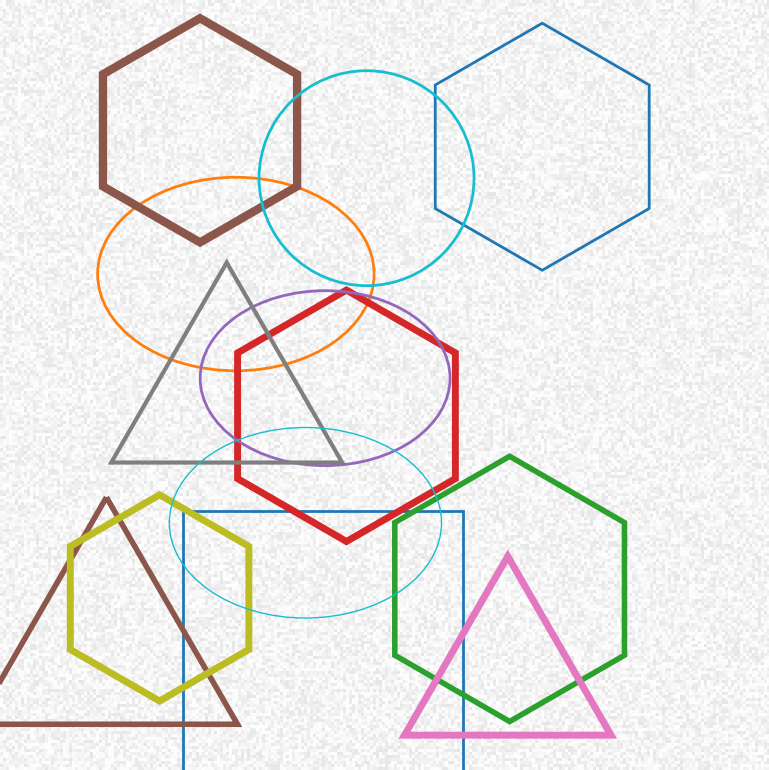[{"shape": "square", "thickness": 1, "radius": 0.91, "center": [0.42, 0.154]}, {"shape": "hexagon", "thickness": 1, "radius": 0.8, "center": [0.704, 0.809]}, {"shape": "oval", "thickness": 1, "radius": 0.9, "center": [0.306, 0.644]}, {"shape": "hexagon", "thickness": 2, "radius": 0.86, "center": [0.662, 0.235]}, {"shape": "hexagon", "thickness": 2.5, "radius": 0.82, "center": [0.45, 0.46]}, {"shape": "oval", "thickness": 1, "radius": 0.81, "center": [0.422, 0.509]}, {"shape": "triangle", "thickness": 2, "radius": 0.98, "center": [0.138, 0.158]}, {"shape": "hexagon", "thickness": 3, "radius": 0.73, "center": [0.26, 0.831]}, {"shape": "triangle", "thickness": 2.5, "radius": 0.77, "center": [0.659, 0.123]}, {"shape": "triangle", "thickness": 1.5, "radius": 0.87, "center": [0.294, 0.486]}, {"shape": "hexagon", "thickness": 2.5, "radius": 0.67, "center": [0.207, 0.223]}, {"shape": "oval", "thickness": 0.5, "radius": 0.88, "center": [0.397, 0.321]}, {"shape": "circle", "thickness": 1, "radius": 0.7, "center": [0.476, 0.769]}]